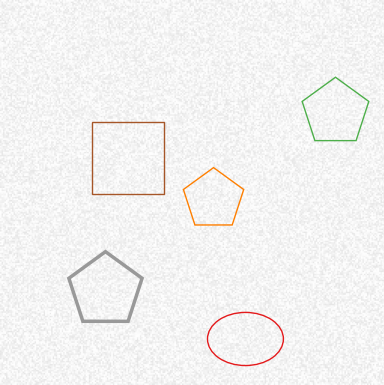[{"shape": "oval", "thickness": 1, "radius": 0.49, "center": [0.638, 0.12]}, {"shape": "pentagon", "thickness": 1, "radius": 0.46, "center": [0.871, 0.708]}, {"shape": "pentagon", "thickness": 1, "radius": 0.41, "center": [0.555, 0.482]}, {"shape": "square", "thickness": 1, "radius": 0.46, "center": [0.332, 0.59]}, {"shape": "pentagon", "thickness": 2.5, "radius": 0.5, "center": [0.274, 0.246]}]